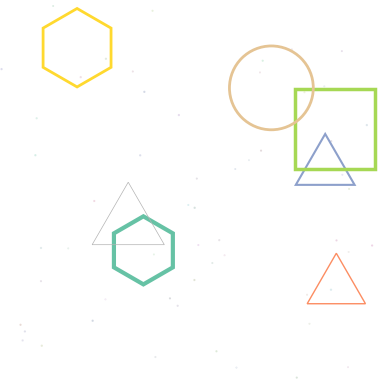[{"shape": "hexagon", "thickness": 3, "radius": 0.44, "center": [0.372, 0.35]}, {"shape": "triangle", "thickness": 1, "radius": 0.44, "center": [0.874, 0.255]}, {"shape": "triangle", "thickness": 1.5, "radius": 0.44, "center": [0.845, 0.564]}, {"shape": "square", "thickness": 2.5, "radius": 0.52, "center": [0.87, 0.665]}, {"shape": "hexagon", "thickness": 2, "radius": 0.51, "center": [0.2, 0.876]}, {"shape": "circle", "thickness": 2, "radius": 0.54, "center": [0.705, 0.772]}, {"shape": "triangle", "thickness": 0.5, "radius": 0.54, "center": [0.333, 0.419]}]